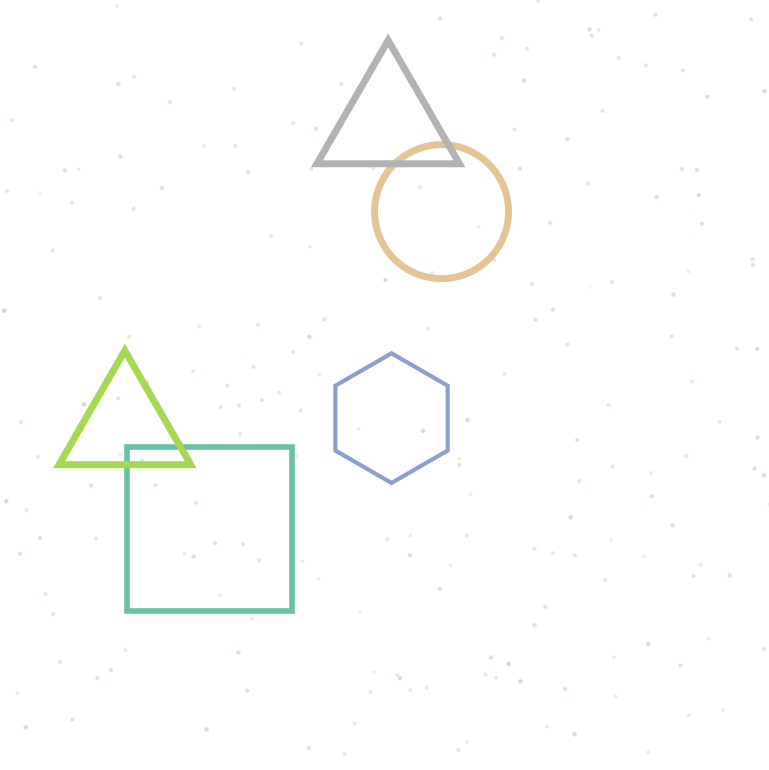[{"shape": "square", "thickness": 2, "radius": 0.53, "center": [0.272, 0.313]}, {"shape": "hexagon", "thickness": 1.5, "radius": 0.42, "center": [0.508, 0.457]}, {"shape": "triangle", "thickness": 2.5, "radius": 0.49, "center": [0.162, 0.446]}, {"shape": "circle", "thickness": 2.5, "radius": 0.44, "center": [0.573, 0.725]}, {"shape": "triangle", "thickness": 2.5, "radius": 0.53, "center": [0.504, 0.841]}]